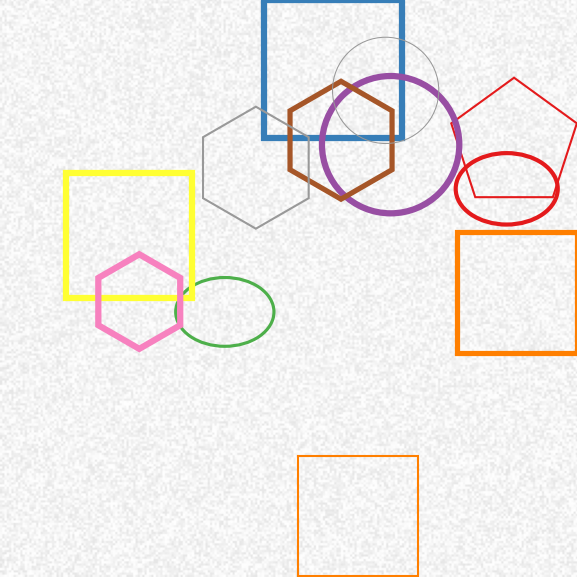[{"shape": "pentagon", "thickness": 1, "radius": 0.57, "center": [0.89, 0.75]}, {"shape": "oval", "thickness": 2, "radius": 0.44, "center": [0.877, 0.672]}, {"shape": "square", "thickness": 3, "radius": 0.6, "center": [0.576, 0.88]}, {"shape": "oval", "thickness": 1.5, "radius": 0.43, "center": [0.389, 0.459]}, {"shape": "circle", "thickness": 3, "radius": 0.59, "center": [0.676, 0.749]}, {"shape": "square", "thickness": 1, "radius": 0.52, "center": [0.62, 0.106]}, {"shape": "square", "thickness": 2.5, "radius": 0.52, "center": [0.895, 0.492]}, {"shape": "square", "thickness": 3, "radius": 0.54, "center": [0.223, 0.591]}, {"shape": "hexagon", "thickness": 2.5, "radius": 0.51, "center": [0.591, 0.756]}, {"shape": "hexagon", "thickness": 3, "radius": 0.41, "center": [0.241, 0.477]}, {"shape": "circle", "thickness": 0.5, "radius": 0.46, "center": [0.668, 0.843]}, {"shape": "hexagon", "thickness": 1, "radius": 0.53, "center": [0.443, 0.709]}]